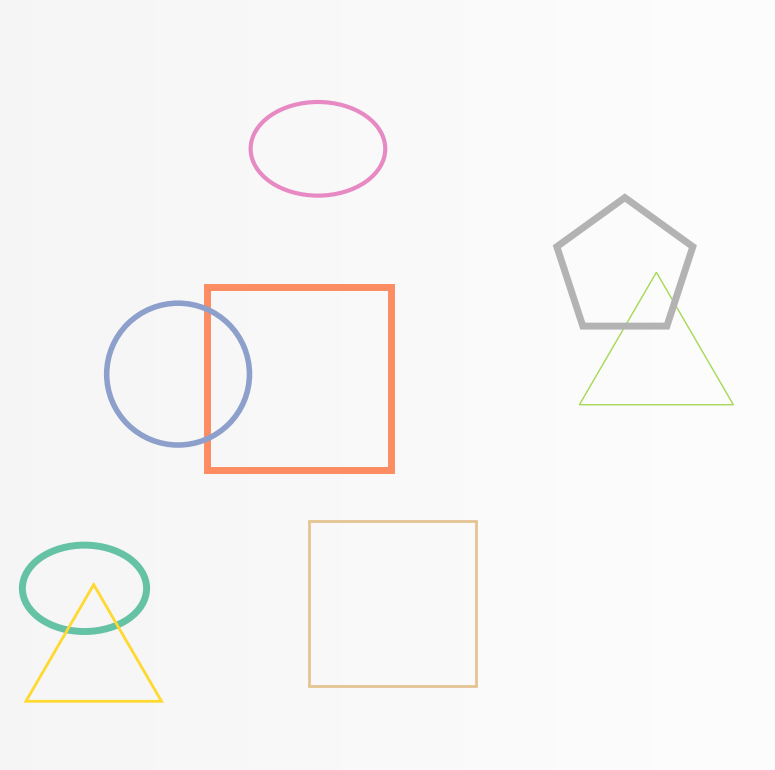[{"shape": "oval", "thickness": 2.5, "radius": 0.4, "center": [0.109, 0.236]}, {"shape": "square", "thickness": 2.5, "radius": 0.59, "center": [0.385, 0.508]}, {"shape": "circle", "thickness": 2, "radius": 0.46, "center": [0.23, 0.514]}, {"shape": "oval", "thickness": 1.5, "radius": 0.43, "center": [0.41, 0.807]}, {"shape": "triangle", "thickness": 0.5, "radius": 0.57, "center": [0.847, 0.532]}, {"shape": "triangle", "thickness": 1, "radius": 0.51, "center": [0.121, 0.14]}, {"shape": "square", "thickness": 1, "radius": 0.54, "center": [0.507, 0.216]}, {"shape": "pentagon", "thickness": 2.5, "radius": 0.46, "center": [0.806, 0.651]}]